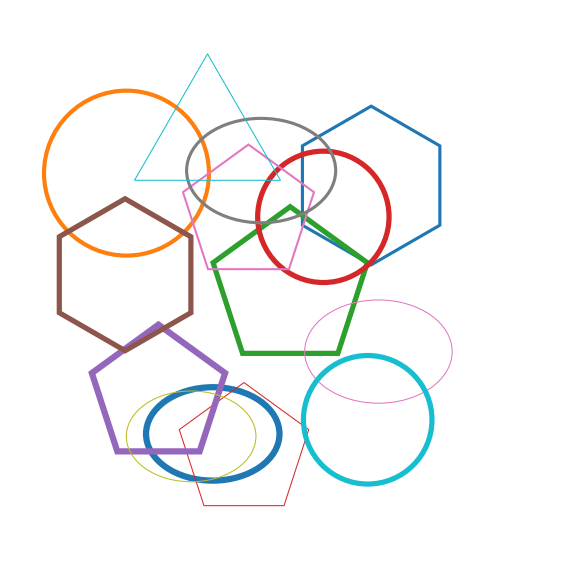[{"shape": "hexagon", "thickness": 1.5, "radius": 0.69, "center": [0.643, 0.678]}, {"shape": "oval", "thickness": 3, "radius": 0.58, "center": [0.368, 0.248]}, {"shape": "circle", "thickness": 2, "radius": 0.71, "center": [0.219, 0.699]}, {"shape": "pentagon", "thickness": 2.5, "radius": 0.7, "center": [0.503, 0.501]}, {"shape": "circle", "thickness": 2.5, "radius": 0.57, "center": [0.56, 0.624]}, {"shape": "pentagon", "thickness": 0.5, "radius": 0.59, "center": [0.422, 0.219]}, {"shape": "pentagon", "thickness": 3, "radius": 0.61, "center": [0.274, 0.316]}, {"shape": "hexagon", "thickness": 2.5, "radius": 0.66, "center": [0.217, 0.523]}, {"shape": "oval", "thickness": 0.5, "radius": 0.64, "center": [0.655, 0.39]}, {"shape": "pentagon", "thickness": 1, "radius": 0.6, "center": [0.43, 0.63]}, {"shape": "oval", "thickness": 1.5, "radius": 0.65, "center": [0.452, 0.704]}, {"shape": "oval", "thickness": 0.5, "radius": 0.56, "center": [0.331, 0.244]}, {"shape": "triangle", "thickness": 0.5, "radius": 0.73, "center": [0.359, 0.76]}, {"shape": "circle", "thickness": 2.5, "radius": 0.56, "center": [0.637, 0.272]}]